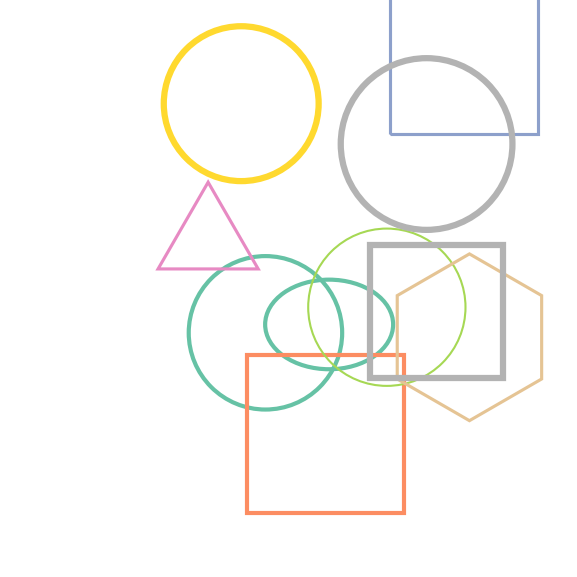[{"shape": "circle", "thickness": 2, "radius": 0.66, "center": [0.46, 0.423]}, {"shape": "oval", "thickness": 2, "radius": 0.55, "center": [0.57, 0.437]}, {"shape": "square", "thickness": 2, "radius": 0.68, "center": [0.563, 0.248]}, {"shape": "square", "thickness": 1.5, "radius": 0.64, "center": [0.803, 0.896]}, {"shape": "triangle", "thickness": 1.5, "radius": 0.5, "center": [0.36, 0.583]}, {"shape": "circle", "thickness": 1, "radius": 0.68, "center": [0.67, 0.467]}, {"shape": "circle", "thickness": 3, "radius": 0.67, "center": [0.418, 0.82]}, {"shape": "hexagon", "thickness": 1.5, "radius": 0.72, "center": [0.813, 0.415]}, {"shape": "square", "thickness": 3, "radius": 0.58, "center": [0.755, 0.46]}, {"shape": "circle", "thickness": 3, "radius": 0.74, "center": [0.739, 0.75]}]